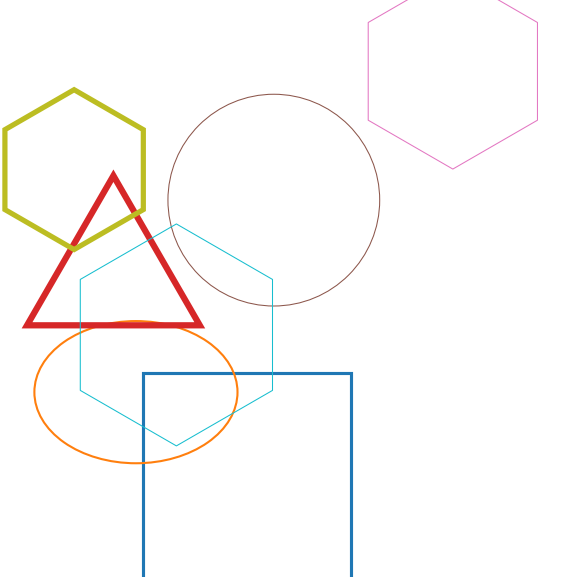[{"shape": "square", "thickness": 1.5, "radius": 0.9, "center": [0.429, 0.174]}, {"shape": "oval", "thickness": 1, "radius": 0.88, "center": [0.235, 0.32]}, {"shape": "triangle", "thickness": 3, "radius": 0.86, "center": [0.196, 0.522]}, {"shape": "circle", "thickness": 0.5, "radius": 0.92, "center": [0.474, 0.653]}, {"shape": "hexagon", "thickness": 0.5, "radius": 0.85, "center": [0.784, 0.876]}, {"shape": "hexagon", "thickness": 2.5, "radius": 0.69, "center": [0.128, 0.705]}, {"shape": "hexagon", "thickness": 0.5, "radius": 0.96, "center": [0.305, 0.419]}]